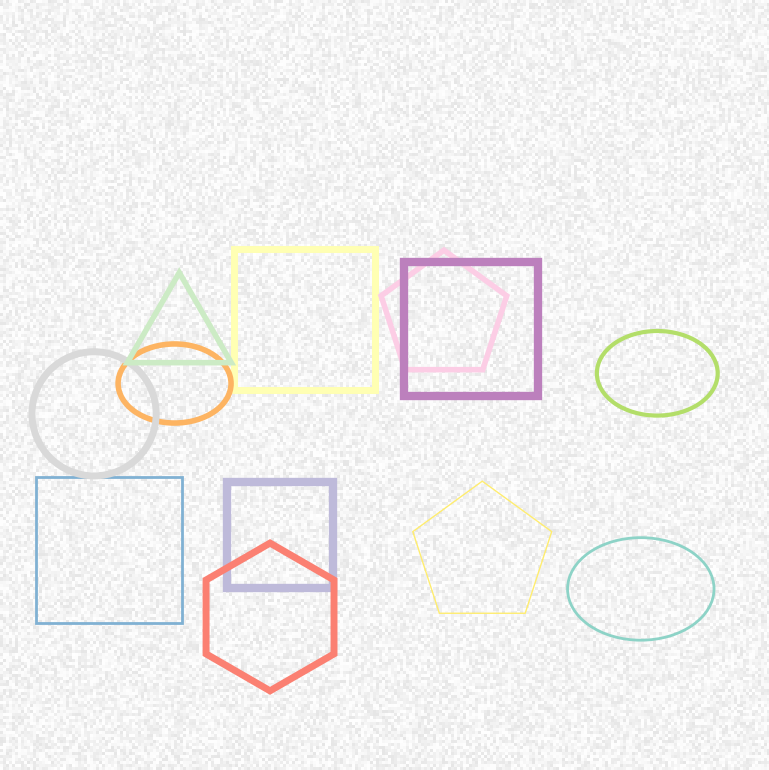[{"shape": "oval", "thickness": 1, "radius": 0.48, "center": [0.832, 0.235]}, {"shape": "square", "thickness": 2.5, "radius": 0.46, "center": [0.396, 0.585]}, {"shape": "square", "thickness": 3, "radius": 0.35, "center": [0.364, 0.305]}, {"shape": "hexagon", "thickness": 2.5, "radius": 0.48, "center": [0.351, 0.199]}, {"shape": "square", "thickness": 1, "radius": 0.47, "center": [0.141, 0.286]}, {"shape": "oval", "thickness": 2, "radius": 0.37, "center": [0.227, 0.502]}, {"shape": "oval", "thickness": 1.5, "radius": 0.39, "center": [0.854, 0.515]}, {"shape": "pentagon", "thickness": 2, "radius": 0.43, "center": [0.577, 0.589]}, {"shape": "circle", "thickness": 2.5, "radius": 0.4, "center": [0.122, 0.463]}, {"shape": "square", "thickness": 3, "radius": 0.44, "center": [0.612, 0.572]}, {"shape": "triangle", "thickness": 2, "radius": 0.39, "center": [0.233, 0.568]}, {"shape": "pentagon", "thickness": 0.5, "radius": 0.47, "center": [0.626, 0.28]}]